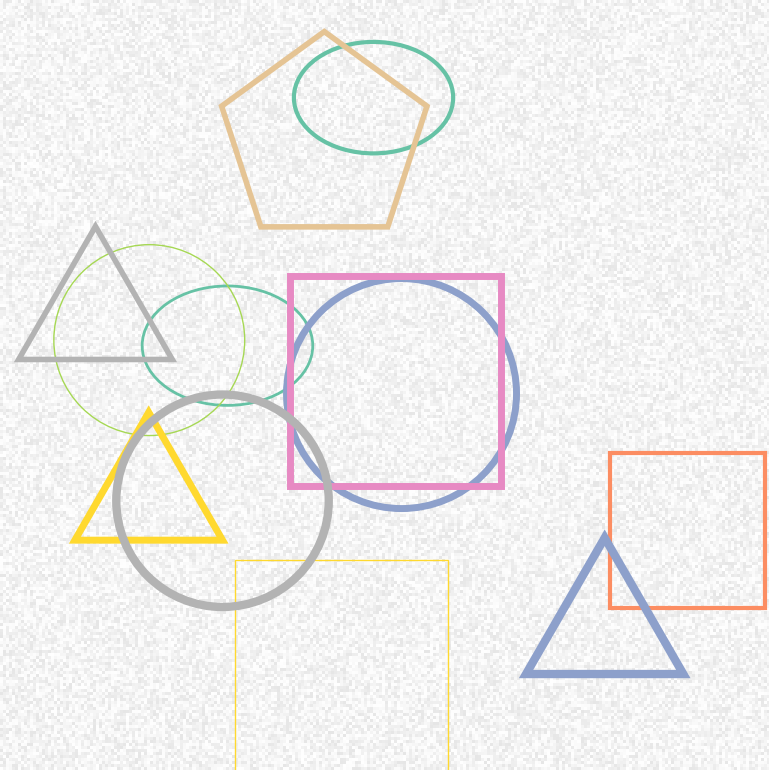[{"shape": "oval", "thickness": 1, "radius": 0.55, "center": [0.295, 0.551]}, {"shape": "oval", "thickness": 1.5, "radius": 0.52, "center": [0.485, 0.873]}, {"shape": "square", "thickness": 1.5, "radius": 0.5, "center": [0.893, 0.311]}, {"shape": "triangle", "thickness": 3, "radius": 0.59, "center": [0.785, 0.184]}, {"shape": "circle", "thickness": 2.5, "radius": 0.75, "center": [0.521, 0.489]}, {"shape": "square", "thickness": 2.5, "radius": 0.68, "center": [0.514, 0.505]}, {"shape": "circle", "thickness": 0.5, "radius": 0.62, "center": [0.194, 0.558]}, {"shape": "square", "thickness": 0.5, "radius": 0.69, "center": [0.444, 0.134]}, {"shape": "triangle", "thickness": 2.5, "radius": 0.55, "center": [0.193, 0.354]}, {"shape": "pentagon", "thickness": 2, "radius": 0.7, "center": [0.421, 0.819]}, {"shape": "circle", "thickness": 3, "radius": 0.69, "center": [0.289, 0.35]}, {"shape": "triangle", "thickness": 2, "radius": 0.58, "center": [0.124, 0.591]}]